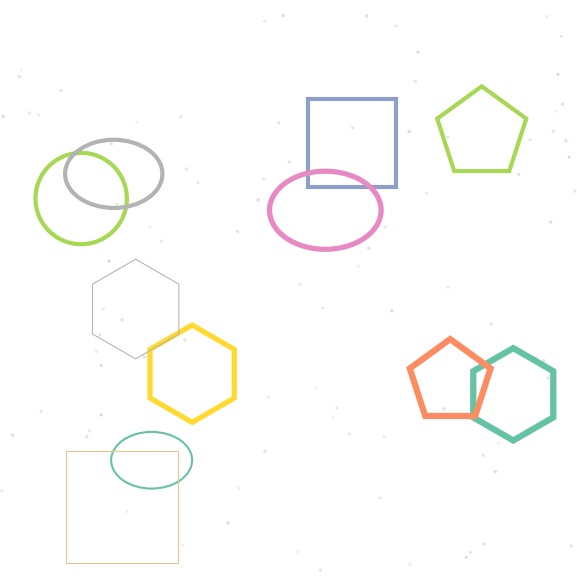[{"shape": "hexagon", "thickness": 3, "radius": 0.4, "center": [0.889, 0.316]}, {"shape": "oval", "thickness": 1, "radius": 0.35, "center": [0.263, 0.202]}, {"shape": "pentagon", "thickness": 3, "radius": 0.37, "center": [0.78, 0.338]}, {"shape": "square", "thickness": 2, "radius": 0.38, "center": [0.609, 0.752]}, {"shape": "oval", "thickness": 2.5, "radius": 0.48, "center": [0.563, 0.635]}, {"shape": "pentagon", "thickness": 2, "radius": 0.41, "center": [0.834, 0.769]}, {"shape": "circle", "thickness": 2, "radius": 0.4, "center": [0.141, 0.655]}, {"shape": "hexagon", "thickness": 2.5, "radius": 0.42, "center": [0.333, 0.352]}, {"shape": "square", "thickness": 0.5, "radius": 0.49, "center": [0.211, 0.121]}, {"shape": "oval", "thickness": 2, "radius": 0.42, "center": [0.197, 0.698]}, {"shape": "hexagon", "thickness": 0.5, "radius": 0.43, "center": [0.235, 0.464]}]